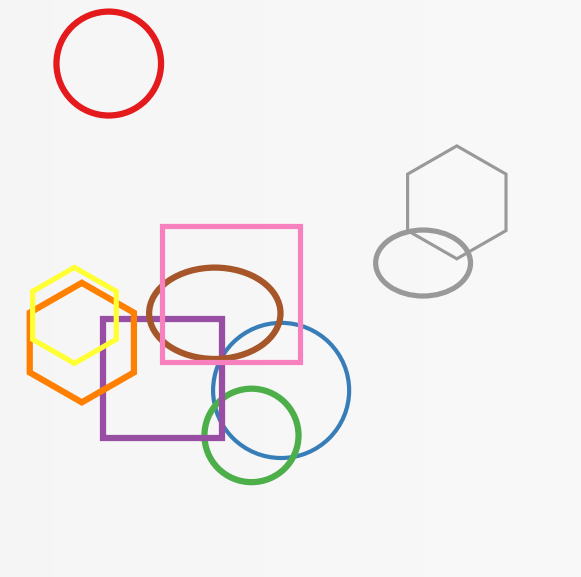[{"shape": "circle", "thickness": 3, "radius": 0.45, "center": [0.187, 0.889]}, {"shape": "circle", "thickness": 2, "radius": 0.59, "center": [0.484, 0.323]}, {"shape": "circle", "thickness": 3, "radius": 0.4, "center": [0.433, 0.245]}, {"shape": "square", "thickness": 3, "radius": 0.52, "center": [0.28, 0.344]}, {"shape": "hexagon", "thickness": 3, "radius": 0.52, "center": [0.141, 0.406]}, {"shape": "hexagon", "thickness": 2.5, "radius": 0.42, "center": [0.128, 0.453]}, {"shape": "oval", "thickness": 3, "radius": 0.57, "center": [0.37, 0.457]}, {"shape": "square", "thickness": 2.5, "radius": 0.59, "center": [0.398, 0.49]}, {"shape": "oval", "thickness": 2.5, "radius": 0.41, "center": [0.728, 0.544]}, {"shape": "hexagon", "thickness": 1.5, "radius": 0.49, "center": [0.786, 0.649]}]